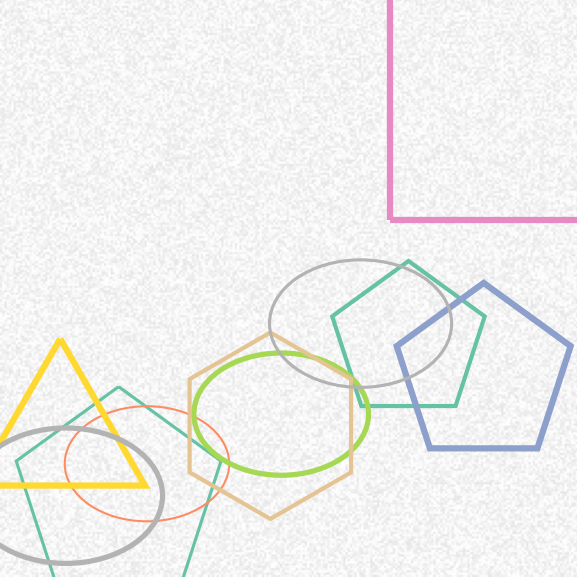[{"shape": "pentagon", "thickness": 1.5, "radius": 0.93, "center": [0.205, 0.143]}, {"shape": "pentagon", "thickness": 2, "radius": 0.69, "center": [0.707, 0.408]}, {"shape": "oval", "thickness": 1, "radius": 0.71, "center": [0.255, 0.196]}, {"shape": "pentagon", "thickness": 3, "radius": 0.79, "center": [0.838, 0.351]}, {"shape": "square", "thickness": 3, "radius": 0.98, "center": [0.87, 0.813]}, {"shape": "oval", "thickness": 2.5, "radius": 0.76, "center": [0.487, 0.282]}, {"shape": "triangle", "thickness": 3, "radius": 0.85, "center": [0.104, 0.243]}, {"shape": "hexagon", "thickness": 2, "radius": 0.81, "center": [0.468, 0.262]}, {"shape": "oval", "thickness": 1.5, "radius": 0.79, "center": [0.624, 0.439]}, {"shape": "oval", "thickness": 2.5, "radius": 0.84, "center": [0.114, 0.141]}]